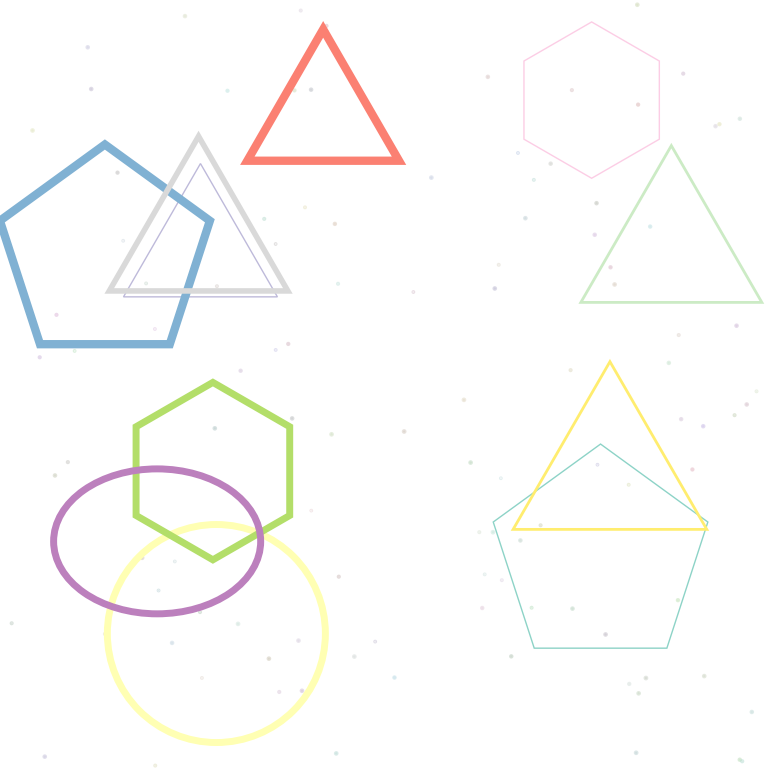[{"shape": "pentagon", "thickness": 0.5, "radius": 0.73, "center": [0.78, 0.277]}, {"shape": "circle", "thickness": 2.5, "radius": 0.71, "center": [0.281, 0.177]}, {"shape": "triangle", "thickness": 0.5, "radius": 0.58, "center": [0.26, 0.672]}, {"shape": "triangle", "thickness": 3, "radius": 0.57, "center": [0.42, 0.848]}, {"shape": "pentagon", "thickness": 3, "radius": 0.72, "center": [0.136, 0.669]}, {"shape": "hexagon", "thickness": 2.5, "radius": 0.58, "center": [0.276, 0.388]}, {"shape": "hexagon", "thickness": 0.5, "radius": 0.51, "center": [0.768, 0.87]}, {"shape": "triangle", "thickness": 2, "radius": 0.67, "center": [0.258, 0.689]}, {"shape": "oval", "thickness": 2.5, "radius": 0.67, "center": [0.204, 0.297]}, {"shape": "triangle", "thickness": 1, "radius": 0.68, "center": [0.872, 0.675]}, {"shape": "triangle", "thickness": 1, "radius": 0.73, "center": [0.792, 0.385]}]